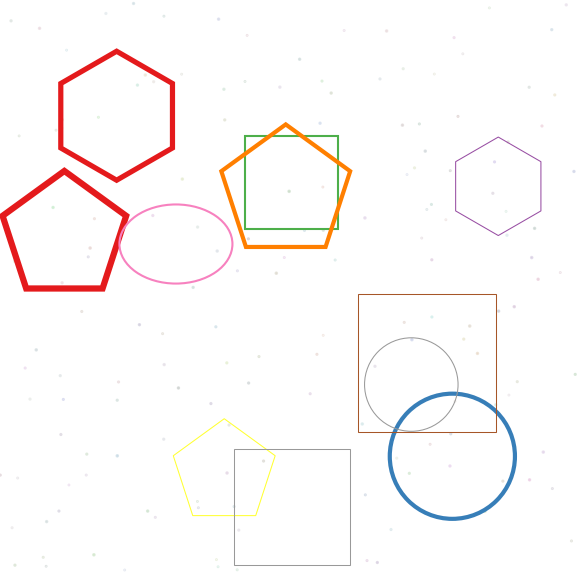[{"shape": "hexagon", "thickness": 2.5, "radius": 0.56, "center": [0.202, 0.799]}, {"shape": "pentagon", "thickness": 3, "radius": 0.56, "center": [0.111, 0.591]}, {"shape": "circle", "thickness": 2, "radius": 0.54, "center": [0.783, 0.209]}, {"shape": "square", "thickness": 1, "radius": 0.4, "center": [0.505, 0.683]}, {"shape": "hexagon", "thickness": 0.5, "radius": 0.43, "center": [0.863, 0.677]}, {"shape": "pentagon", "thickness": 2, "radius": 0.59, "center": [0.495, 0.666]}, {"shape": "pentagon", "thickness": 0.5, "radius": 0.46, "center": [0.388, 0.181]}, {"shape": "square", "thickness": 0.5, "radius": 0.6, "center": [0.74, 0.371]}, {"shape": "oval", "thickness": 1, "radius": 0.49, "center": [0.305, 0.577]}, {"shape": "square", "thickness": 0.5, "radius": 0.5, "center": [0.506, 0.121]}, {"shape": "circle", "thickness": 0.5, "radius": 0.4, "center": [0.712, 0.333]}]